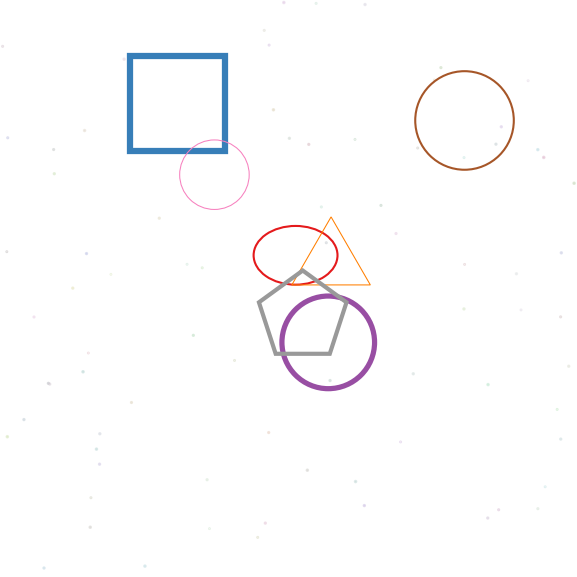[{"shape": "oval", "thickness": 1, "radius": 0.36, "center": [0.512, 0.557]}, {"shape": "square", "thickness": 3, "radius": 0.41, "center": [0.308, 0.82]}, {"shape": "circle", "thickness": 2.5, "radius": 0.4, "center": [0.568, 0.406]}, {"shape": "triangle", "thickness": 0.5, "radius": 0.39, "center": [0.573, 0.545]}, {"shape": "circle", "thickness": 1, "radius": 0.43, "center": [0.804, 0.791]}, {"shape": "circle", "thickness": 0.5, "radius": 0.3, "center": [0.371, 0.697]}, {"shape": "pentagon", "thickness": 2, "radius": 0.4, "center": [0.524, 0.451]}]